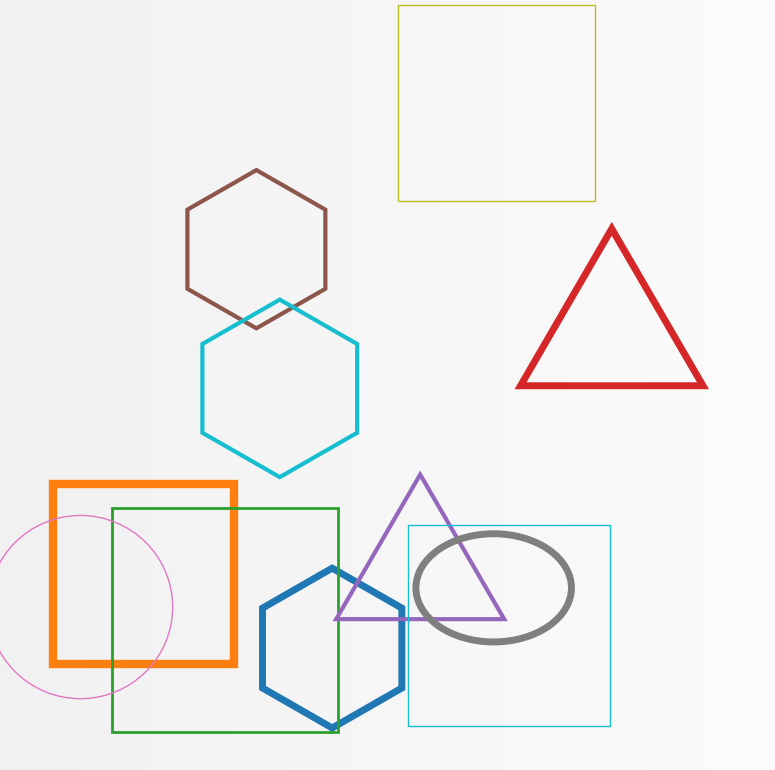[{"shape": "hexagon", "thickness": 2.5, "radius": 0.52, "center": [0.429, 0.158]}, {"shape": "square", "thickness": 3, "radius": 0.58, "center": [0.186, 0.255]}, {"shape": "square", "thickness": 1, "radius": 0.73, "center": [0.29, 0.195]}, {"shape": "triangle", "thickness": 2.5, "radius": 0.68, "center": [0.789, 0.567]}, {"shape": "triangle", "thickness": 1.5, "radius": 0.63, "center": [0.542, 0.259]}, {"shape": "hexagon", "thickness": 1.5, "radius": 0.51, "center": [0.331, 0.676]}, {"shape": "circle", "thickness": 0.5, "radius": 0.59, "center": [0.104, 0.212]}, {"shape": "oval", "thickness": 2.5, "radius": 0.5, "center": [0.637, 0.237]}, {"shape": "square", "thickness": 0.5, "radius": 0.64, "center": [0.64, 0.866]}, {"shape": "square", "thickness": 0.5, "radius": 0.65, "center": [0.657, 0.188]}, {"shape": "hexagon", "thickness": 1.5, "radius": 0.58, "center": [0.361, 0.496]}]